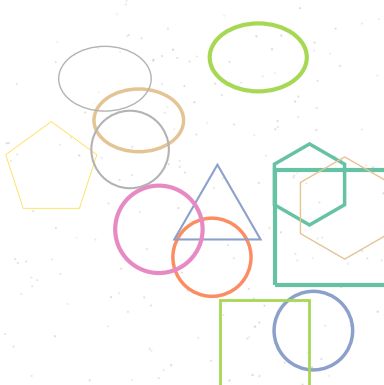[{"shape": "square", "thickness": 3, "radius": 0.75, "center": [0.864, 0.41]}, {"shape": "hexagon", "thickness": 2.5, "radius": 0.53, "center": [0.804, 0.521]}, {"shape": "circle", "thickness": 2.5, "radius": 0.51, "center": [0.551, 0.332]}, {"shape": "triangle", "thickness": 1.5, "radius": 0.65, "center": [0.565, 0.443]}, {"shape": "circle", "thickness": 2.5, "radius": 0.51, "center": [0.814, 0.141]}, {"shape": "circle", "thickness": 3, "radius": 0.57, "center": [0.413, 0.404]}, {"shape": "oval", "thickness": 3, "radius": 0.63, "center": [0.671, 0.851]}, {"shape": "square", "thickness": 2, "radius": 0.57, "center": [0.687, 0.105]}, {"shape": "pentagon", "thickness": 0.5, "radius": 0.62, "center": [0.133, 0.56]}, {"shape": "oval", "thickness": 2.5, "radius": 0.58, "center": [0.36, 0.687]}, {"shape": "hexagon", "thickness": 1, "radius": 0.66, "center": [0.895, 0.46]}, {"shape": "oval", "thickness": 1, "radius": 0.6, "center": [0.273, 0.796]}, {"shape": "circle", "thickness": 1.5, "radius": 0.5, "center": [0.338, 0.612]}]